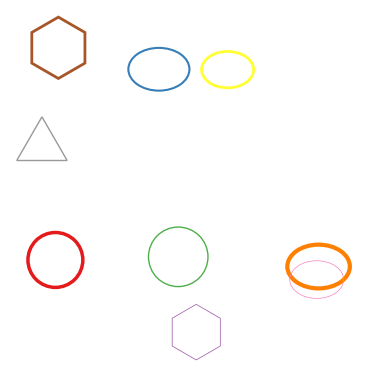[{"shape": "circle", "thickness": 2.5, "radius": 0.36, "center": [0.144, 0.325]}, {"shape": "oval", "thickness": 1.5, "radius": 0.4, "center": [0.413, 0.82]}, {"shape": "circle", "thickness": 1, "radius": 0.39, "center": [0.463, 0.333]}, {"shape": "hexagon", "thickness": 0.5, "radius": 0.36, "center": [0.51, 0.137]}, {"shape": "oval", "thickness": 3, "radius": 0.41, "center": [0.827, 0.308]}, {"shape": "oval", "thickness": 2, "radius": 0.34, "center": [0.591, 0.819]}, {"shape": "hexagon", "thickness": 2, "radius": 0.4, "center": [0.152, 0.876]}, {"shape": "oval", "thickness": 0.5, "radius": 0.35, "center": [0.823, 0.274]}, {"shape": "triangle", "thickness": 1, "radius": 0.38, "center": [0.109, 0.621]}]